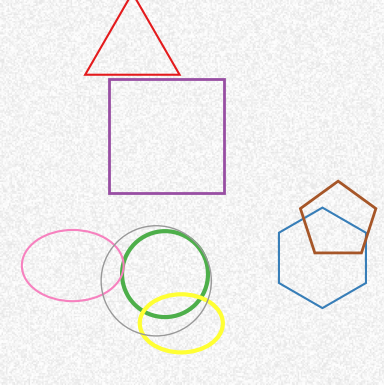[{"shape": "triangle", "thickness": 1.5, "radius": 0.71, "center": [0.344, 0.877]}, {"shape": "hexagon", "thickness": 1.5, "radius": 0.65, "center": [0.838, 0.33]}, {"shape": "circle", "thickness": 3, "radius": 0.56, "center": [0.429, 0.288]}, {"shape": "square", "thickness": 2, "radius": 0.74, "center": [0.433, 0.647]}, {"shape": "oval", "thickness": 3, "radius": 0.54, "center": [0.471, 0.16]}, {"shape": "pentagon", "thickness": 2, "radius": 0.52, "center": [0.878, 0.426]}, {"shape": "oval", "thickness": 1.5, "radius": 0.66, "center": [0.189, 0.31]}, {"shape": "circle", "thickness": 1, "radius": 0.72, "center": [0.406, 0.271]}]